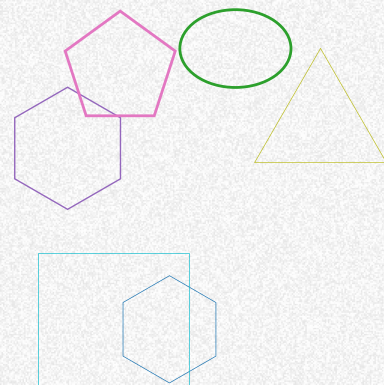[{"shape": "hexagon", "thickness": 0.5, "radius": 0.7, "center": [0.44, 0.145]}, {"shape": "oval", "thickness": 2, "radius": 0.72, "center": [0.611, 0.874]}, {"shape": "hexagon", "thickness": 1, "radius": 0.79, "center": [0.176, 0.615]}, {"shape": "pentagon", "thickness": 2, "radius": 0.75, "center": [0.312, 0.821]}, {"shape": "triangle", "thickness": 0.5, "radius": 0.99, "center": [0.833, 0.676]}, {"shape": "square", "thickness": 0.5, "radius": 0.98, "center": [0.295, 0.147]}]